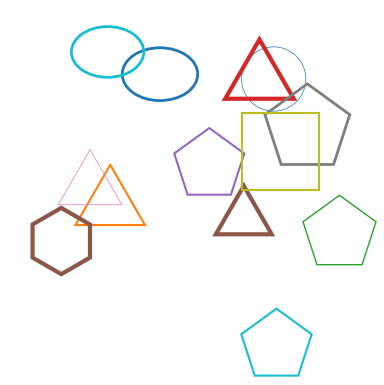[{"shape": "circle", "thickness": 0.5, "radius": 0.42, "center": [0.711, 0.795]}, {"shape": "oval", "thickness": 2, "radius": 0.49, "center": [0.416, 0.807]}, {"shape": "triangle", "thickness": 1.5, "radius": 0.52, "center": [0.286, 0.468]}, {"shape": "pentagon", "thickness": 1, "radius": 0.5, "center": [0.882, 0.393]}, {"shape": "triangle", "thickness": 3, "radius": 0.51, "center": [0.674, 0.795]}, {"shape": "pentagon", "thickness": 1.5, "radius": 0.48, "center": [0.544, 0.572]}, {"shape": "hexagon", "thickness": 3, "radius": 0.43, "center": [0.159, 0.374]}, {"shape": "triangle", "thickness": 3, "radius": 0.42, "center": [0.633, 0.433]}, {"shape": "triangle", "thickness": 0.5, "radius": 0.48, "center": [0.234, 0.516]}, {"shape": "pentagon", "thickness": 2, "radius": 0.58, "center": [0.798, 0.666]}, {"shape": "square", "thickness": 1.5, "radius": 0.5, "center": [0.728, 0.607]}, {"shape": "oval", "thickness": 2, "radius": 0.47, "center": [0.279, 0.865]}, {"shape": "pentagon", "thickness": 1.5, "radius": 0.48, "center": [0.718, 0.102]}]